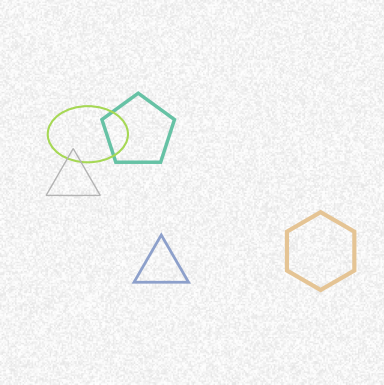[{"shape": "pentagon", "thickness": 2.5, "radius": 0.5, "center": [0.359, 0.659]}, {"shape": "triangle", "thickness": 2, "radius": 0.41, "center": [0.419, 0.308]}, {"shape": "oval", "thickness": 1.5, "radius": 0.52, "center": [0.228, 0.651]}, {"shape": "hexagon", "thickness": 3, "radius": 0.51, "center": [0.833, 0.348]}, {"shape": "triangle", "thickness": 1, "radius": 0.41, "center": [0.19, 0.533]}]